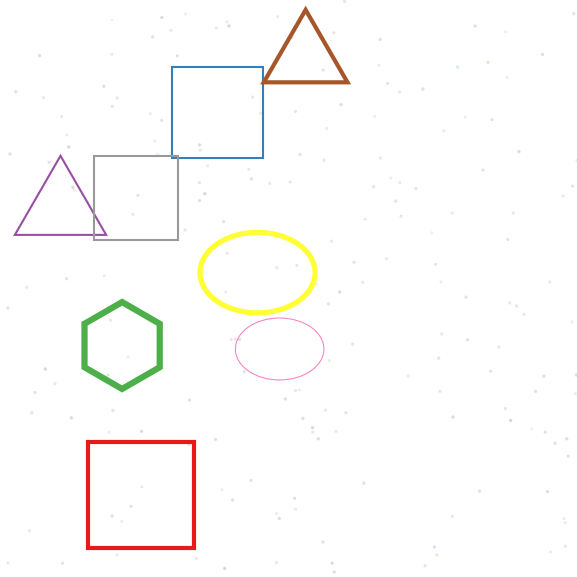[{"shape": "square", "thickness": 2, "radius": 0.46, "center": [0.244, 0.142]}, {"shape": "square", "thickness": 1, "radius": 0.39, "center": [0.377, 0.804]}, {"shape": "hexagon", "thickness": 3, "radius": 0.38, "center": [0.211, 0.401]}, {"shape": "triangle", "thickness": 1, "radius": 0.46, "center": [0.105, 0.638]}, {"shape": "oval", "thickness": 2.5, "radius": 0.5, "center": [0.446, 0.527]}, {"shape": "triangle", "thickness": 2, "radius": 0.42, "center": [0.529, 0.898]}, {"shape": "oval", "thickness": 0.5, "radius": 0.38, "center": [0.484, 0.395]}, {"shape": "square", "thickness": 1, "radius": 0.36, "center": [0.236, 0.656]}]